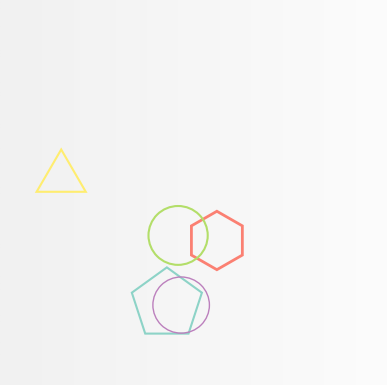[{"shape": "pentagon", "thickness": 1.5, "radius": 0.48, "center": [0.431, 0.21]}, {"shape": "hexagon", "thickness": 2, "radius": 0.38, "center": [0.56, 0.375]}, {"shape": "circle", "thickness": 1.5, "radius": 0.38, "center": [0.46, 0.388]}, {"shape": "circle", "thickness": 1, "radius": 0.36, "center": [0.467, 0.208]}, {"shape": "triangle", "thickness": 1.5, "radius": 0.37, "center": [0.158, 0.538]}]